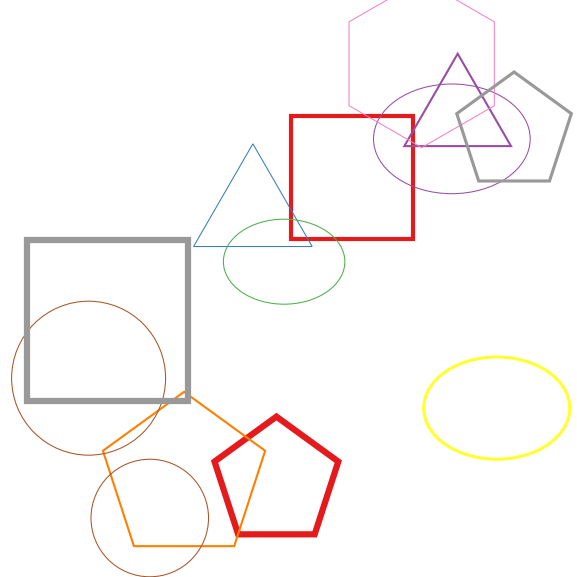[{"shape": "square", "thickness": 2, "radius": 0.53, "center": [0.61, 0.692]}, {"shape": "pentagon", "thickness": 3, "radius": 0.56, "center": [0.479, 0.165]}, {"shape": "triangle", "thickness": 0.5, "radius": 0.59, "center": [0.438, 0.632]}, {"shape": "oval", "thickness": 0.5, "radius": 0.53, "center": [0.492, 0.546]}, {"shape": "oval", "thickness": 0.5, "radius": 0.68, "center": [0.782, 0.759]}, {"shape": "triangle", "thickness": 1, "radius": 0.53, "center": [0.793, 0.799]}, {"shape": "pentagon", "thickness": 1, "radius": 0.74, "center": [0.319, 0.173]}, {"shape": "oval", "thickness": 1.5, "radius": 0.63, "center": [0.86, 0.292]}, {"shape": "circle", "thickness": 0.5, "radius": 0.51, "center": [0.259, 0.102]}, {"shape": "circle", "thickness": 0.5, "radius": 0.67, "center": [0.153, 0.344]}, {"shape": "hexagon", "thickness": 0.5, "radius": 0.73, "center": [0.73, 0.889]}, {"shape": "pentagon", "thickness": 1.5, "radius": 0.52, "center": [0.89, 0.77]}, {"shape": "square", "thickness": 3, "radius": 0.7, "center": [0.186, 0.444]}]